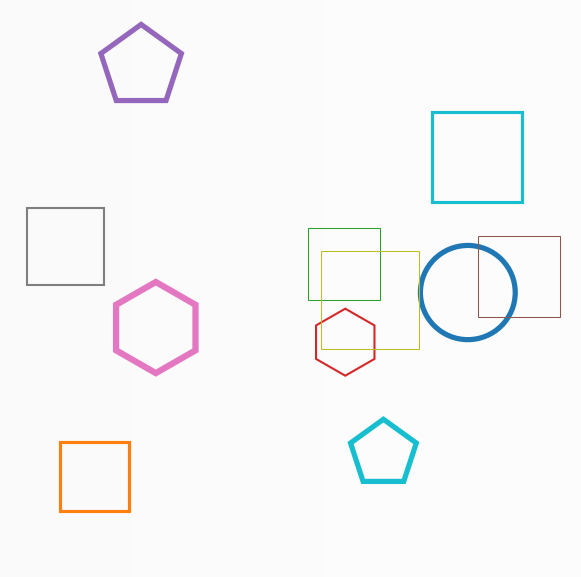[{"shape": "circle", "thickness": 2.5, "radius": 0.41, "center": [0.805, 0.493]}, {"shape": "square", "thickness": 1.5, "radius": 0.3, "center": [0.162, 0.174]}, {"shape": "square", "thickness": 0.5, "radius": 0.31, "center": [0.592, 0.541]}, {"shape": "hexagon", "thickness": 1, "radius": 0.29, "center": [0.594, 0.407]}, {"shape": "pentagon", "thickness": 2.5, "radius": 0.36, "center": [0.243, 0.884]}, {"shape": "square", "thickness": 0.5, "radius": 0.35, "center": [0.893, 0.52]}, {"shape": "hexagon", "thickness": 3, "radius": 0.39, "center": [0.268, 0.432]}, {"shape": "square", "thickness": 1, "radius": 0.33, "center": [0.113, 0.573]}, {"shape": "square", "thickness": 0.5, "radius": 0.42, "center": [0.637, 0.479]}, {"shape": "square", "thickness": 1.5, "radius": 0.39, "center": [0.82, 0.727]}, {"shape": "pentagon", "thickness": 2.5, "radius": 0.3, "center": [0.66, 0.214]}]